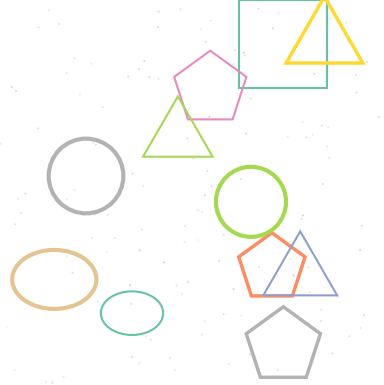[{"shape": "square", "thickness": 1.5, "radius": 0.57, "center": [0.734, 0.885]}, {"shape": "oval", "thickness": 1.5, "radius": 0.4, "center": [0.343, 0.187]}, {"shape": "pentagon", "thickness": 2.5, "radius": 0.45, "center": [0.706, 0.305]}, {"shape": "triangle", "thickness": 1.5, "radius": 0.55, "center": [0.78, 0.288]}, {"shape": "pentagon", "thickness": 1.5, "radius": 0.49, "center": [0.546, 0.77]}, {"shape": "circle", "thickness": 3, "radius": 0.46, "center": [0.652, 0.476]}, {"shape": "triangle", "thickness": 1.5, "radius": 0.52, "center": [0.462, 0.645]}, {"shape": "triangle", "thickness": 2.5, "radius": 0.57, "center": [0.843, 0.894]}, {"shape": "oval", "thickness": 3, "radius": 0.55, "center": [0.141, 0.274]}, {"shape": "circle", "thickness": 3, "radius": 0.49, "center": [0.223, 0.543]}, {"shape": "pentagon", "thickness": 2.5, "radius": 0.51, "center": [0.736, 0.102]}]